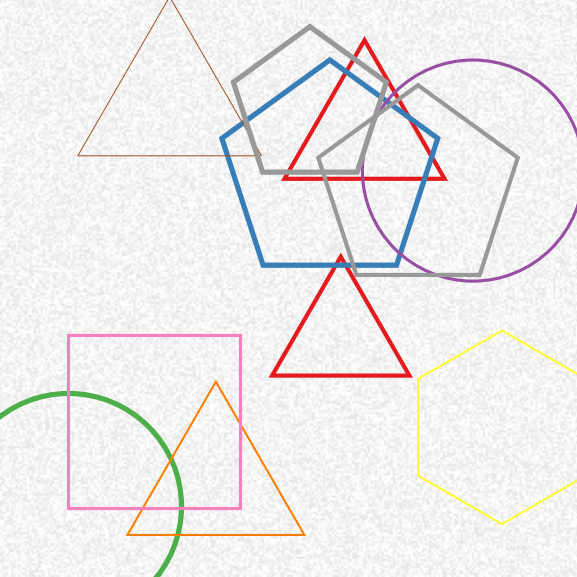[{"shape": "triangle", "thickness": 2, "radius": 0.69, "center": [0.59, 0.417]}, {"shape": "triangle", "thickness": 2, "radius": 0.8, "center": [0.631, 0.77]}, {"shape": "pentagon", "thickness": 2.5, "radius": 0.98, "center": [0.571, 0.699]}, {"shape": "circle", "thickness": 2.5, "radius": 0.98, "center": [0.119, 0.122]}, {"shape": "circle", "thickness": 1.5, "radius": 0.96, "center": [0.819, 0.704]}, {"shape": "triangle", "thickness": 1, "radius": 0.88, "center": [0.374, 0.161]}, {"shape": "hexagon", "thickness": 1, "radius": 0.84, "center": [0.869, 0.259]}, {"shape": "triangle", "thickness": 0.5, "radius": 0.92, "center": [0.294, 0.821]}, {"shape": "square", "thickness": 1.5, "radius": 0.75, "center": [0.267, 0.269]}, {"shape": "pentagon", "thickness": 2, "radius": 0.91, "center": [0.724, 0.67]}, {"shape": "pentagon", "thickness": 2.5, "radius": 0.7, "center": [0.537, 0.814]}]